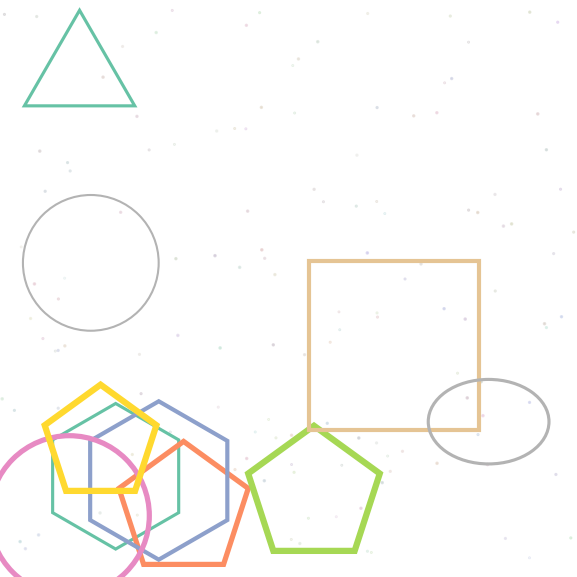[{"shape": "hexagon", "thickness": 1.5, "radius": 0.63, "center": [0.2, 0.174]}, {"shape": "triangle", "thickness": 1.5, "radius": 0.55, "center": [0.138, 0.871]}, {"shape": "pentagon", "thickness": 2.5, "radius": 0.59, "center": [0.318, 0.117]}, {"shape": "hexagon", "thickness": 2, "radius": 0.69, "center": [0.275, 0.167]}, {"shape": "circle", "thickness": 2.5, "radius": 0.69, "center": [0.12, 0.106]}, {"shape": "pentagon", "thickness": 3, "radius": 0.6, "center": [0.544, 0.142]}, {"shape": "pentagon", "thickness": 3, "radius": 0.51, "center": [0.174, 0.231]}, {"shape": "square", "thickness": 2, "radius": 0.73, "center": [0.683, 0.401]}, {"shape": "circle", "thickness": 1, "radius": 0.59, "center": [0.157, 0.544]}, {"shape": "oval", "thickness": 1.5, "radius": 0.52, "center": [0.846, 0.269]}]